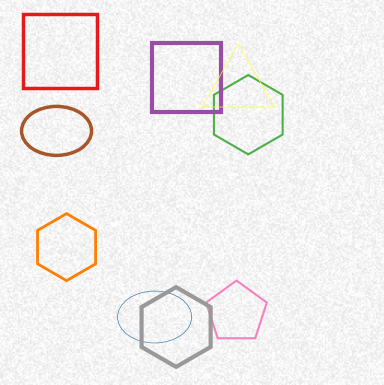[{"shape": "square", "thickness": 2.5, "radius": 0.48, "center": [0.157, 0.867]}, {"shape": "oval", "thickness": 0.5, "radius": 0.48, "center": [0.402, 0.177]}, {"shape": "hexagon", "thickness": 1.5, "radius": 0.52, "center": [0.645, 0.702]}, {"shape": "square", "thickness": 3, "radius": 0.45, "center": [0.484, 0.799]}, {"shape": "hexagon", "thickness": 2, "radius": 0.44, "center": [0.173, 0.358]}, {"shape": "triangle", "thickness": 0.5, "radius": 0.55, "center": [0.619, 0.777]}, {"shape": "oval", "thickness": 2.5, "radius": 0.45, "center": [0.147, 0.66]}, {"shape": "pentagon", "thickness": 1.5, "radius": 0.41, "center": [0.614, 0.188]}, {"shape": "hexagon", "thickness": 3, "radius": 0.52, "center": [0.457, 0.151]}]